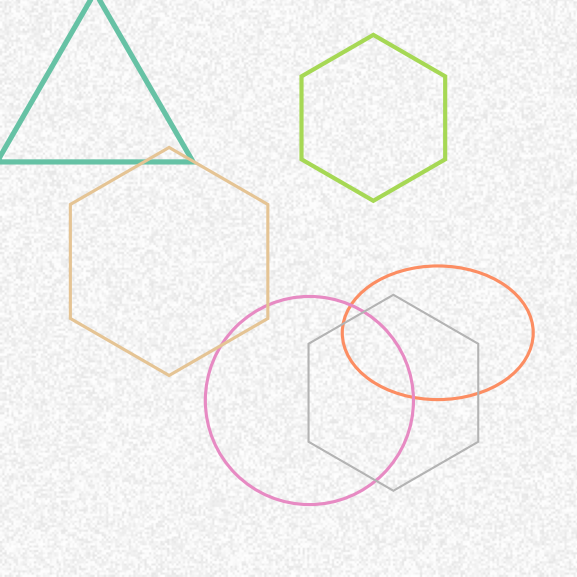[{"shape": "triangle", "thickness": 2.5, "radius": 0.98, "center": [0.165, 0.817]}, {"shape": "oval", "thickness": 1.5, "radius": 0.83, "center": [0.758, 0.423]}, {"shape": "circle", "thickness": 1.5, "radius": 0.9, "center": [0.536, 0.306]}, {"shape": "hexagon", "thickness": 2, "radius": 0.72, "center": [0.646, 0.795]}, {"shape": "hexagon", "thickness": 1.5, "radius": 0.99, "center": [0.293, 0.546]}, {"shape": "hexagon", "thickness": 1, "radius": 0.85, "center": [0.681, 0.319]}]